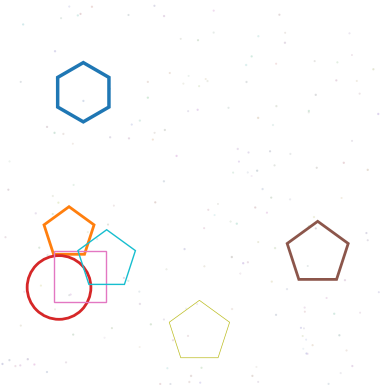[{"shape": "hexagon", "thickness": 2.5, "radius": 0.38, "center": [0.216, 0.76]}, {"shape": "pentagon", "thickness": 2, "radius": 0.34, "center": [0.179, 0.395]}, {"shape": "circle", "thickness": 2, "radius": 0.41, "center": [0.153, 0.253]}, {"shape": "pentagon", "thickness": 2, "radius": 0.42, "center": [0.825, 0.342]}, {"shape": "square", "thickness": 1, "radius": 0.33, "center": [0.208, 0.282]}, {"shape": "pentagon", "thickness": 0.5, "radius": 0.41, "center": [0.518, 0.137]}, {"shape": "pentagon", "thickness": 1, "radius": 0.39, "center": [0.277, 0.325]}]